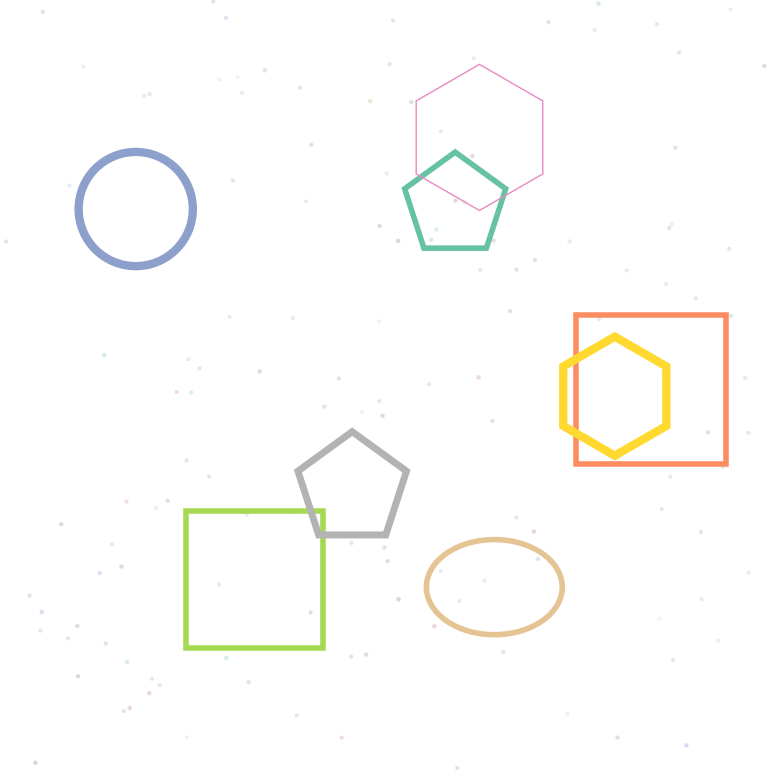[{"shape": "pentagon", "thickness": 2, "radius": 0.34, "center": [0.591, 0.734]}, {"shape": "square", "thickness": 2, "radius": 0.49, "center": [0.846, 0.494]}, {"shape": "circle", "thickness": 3, "radius": 0.37, "center": [0.176, 0.729]}, {"shape": "hexagon", "thickness": 0.5, "radius": 0.47, "center": [0.623, 0.822]}, {"shape": "square", "thickness": 2, "radius": 0.45, "center": [0.33, 0.248]}, {"shape": "hexagon", "thickness": 3, "radius": 0.39, "center": [0.798, 0.485]}, {"shape": "oval", "thickness": 2, "radius": 0.44, "center": [0.642, 0.237]}, {"shape": "pentagon", "thickness": 2.5, "radius": 0.37, "center": [0.457, 0.365]}]